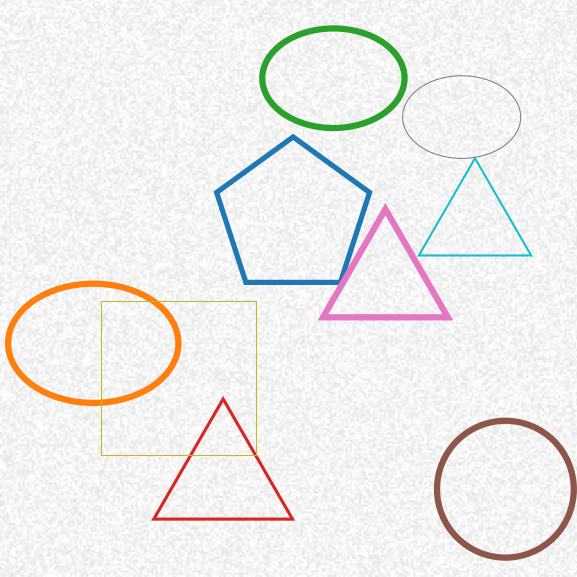[{"shape": "pentagon", "thickness": 2.5, "radius": 0.7, "center": [0.508, 0.623]}, {"shape": "oval", "thickness": 3, "radius": 0.74, "center": [0.161, 0.405]}, {"shape": "oval", "thickness": 3, "radius": 0.62, "center": [0.577, 0.864]}, {"shape": "triangle", "thickness": 1.5, "radius": 0.69, "center": [0.386, 0.17]}, {"shape": "circle", "thickness": 3, "radius": 0.59, "center": [0.875, 0.152]}, {"shape": "triangle", "thickness": 3, "radius": 0.62, "center": [0.667, 0.512]}, {"shape": "oval", "thickness": 0.5, "radius": 0.51, "center": [0.799, 0.796]}, {"shape": "square", "thickness": 0.5, "radius": 0.67, "center": [0.309, 0.344]}, {"shape": "triangle", "thickness": 1, "radius": 0.56, "center": [0.823, 0.613]}]